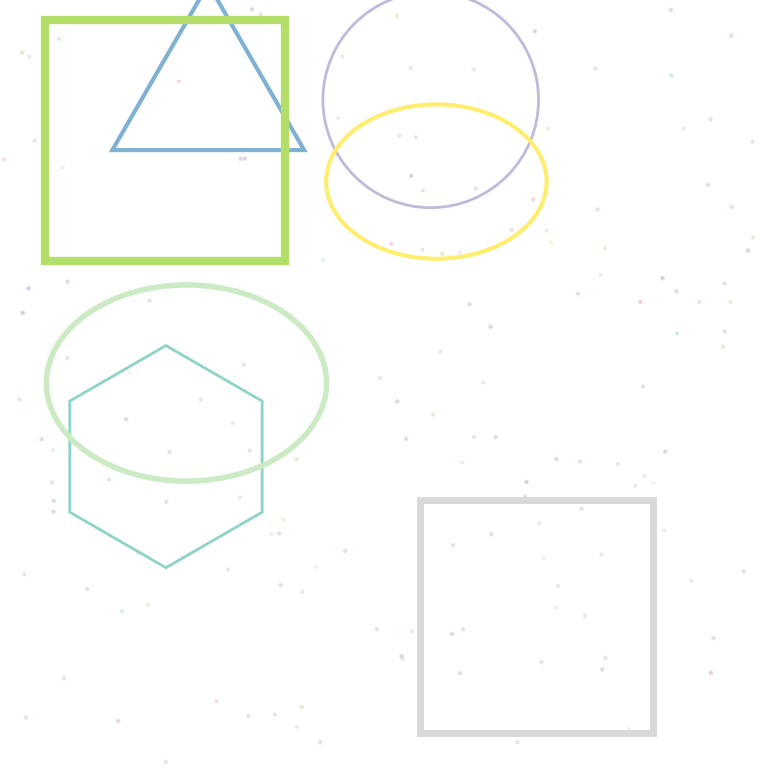[{"shape": "hexagon", "thickness": 1, "radius": 0.72, "center": [0.216, 0.407]}, {"shape": "circle", "thickness": 1, "radius": 0.7, "center": [0.559, 0.87]}, {"shape": "triangle", "thickness": 1.5, "radius": 0.72, "center": [0.27, 0.877]}, {"shape": "square", "thickness": 3, "radius": 0.78, "center": [0.214, 0.817]}, {"shape": "square", "thickness": 2.5, "radius": 0.76, "center": [0.696, 0.2]}, {"shape": "oval", "thickness": 2, "radius": 0.91, "center": [0.242, 0.503]}, {"shape": "oval", "thickness": 1.5, "radius": 0.72, "center": [0.567, 0.764]}]